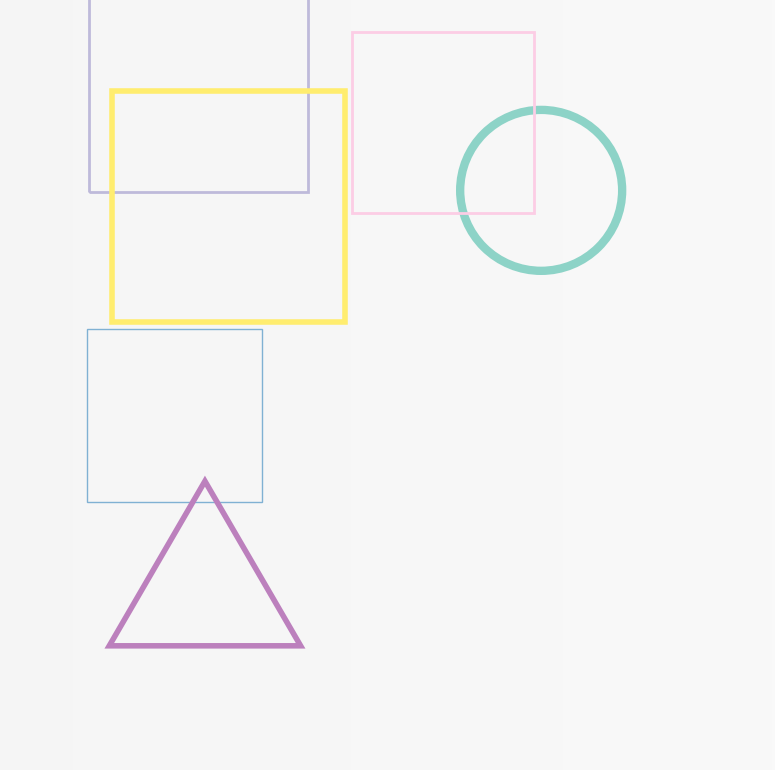[{"shape": "circle", "thickness": 3, "radius": 0.52, "center": [0.698, 0.753]}, {"shape": "square", "thickness": 1, "radius": 0.71, "center": [0.256, 0.892]}, {"shape": "square", "thickness": 0.5, "radius": 0.56, "center": [0.225, 0.46]}, {"shape": "square", "thickness": 1, "radius": 0.59, "center": [0.572, 0.841]}, {"shape": "triangle", "thickness": 2, "radius": 0.71, "center": [0.264, 0.233]}, {"shape": "square", "thickness": 2, "radius": 0.75, "center": [0.295, 0.732]}]